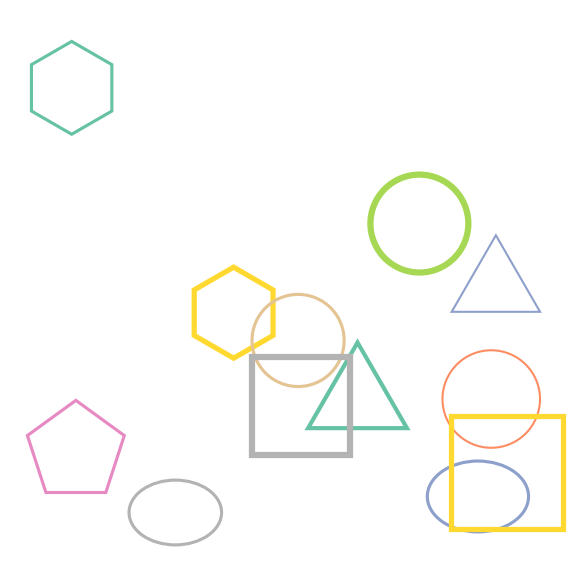[{"shape": "hexagon", "thickness": 1.5, "radius": 0.4, "center": [0.124, 0.847]}, {"shape": "triangle", "thickness": 2, "radius": 0.49, "center": [0.619, 0.307]}, {"shape": "circle", "thickness": 1, "radius": 0.42, "center": [0.851, 0.308]}, {"shape": "triangle", "thickness": 1, "radius": 0.44, "center": [0.859, 0.503]}, {"shape": "oval", "thickness": 1.5, "radius": 0.44, "center": [0.828, 0.139]}, {"shape": "pentagon", "thickness": 1.5, "radius": 0.44, "center": [0.131, 0.218]}, {"shape": "circle", "thickness": 3, "radius": 0.42, "center": [0.726, 0.612]}, {"shape": "square", "thickness": 2.5, "radius": 0.49, "center": [0.878, 0.181]}, {"shape": "hexagon", "thickness": 2.5, "radius": 0.39, "center": [0.405, 0.458]}, {"shape": "circle", "thickness": 1.5, "radius": 0.4, "center": [0.516, 0.41]}, {"shape": "square", "thickness": 3, "radius": 0.42, "center": [0.521, 0.296]}, {"shape": "oval", "thickness": 1.5, "radius": 0.4, "center": [0.304, 0.112]}]